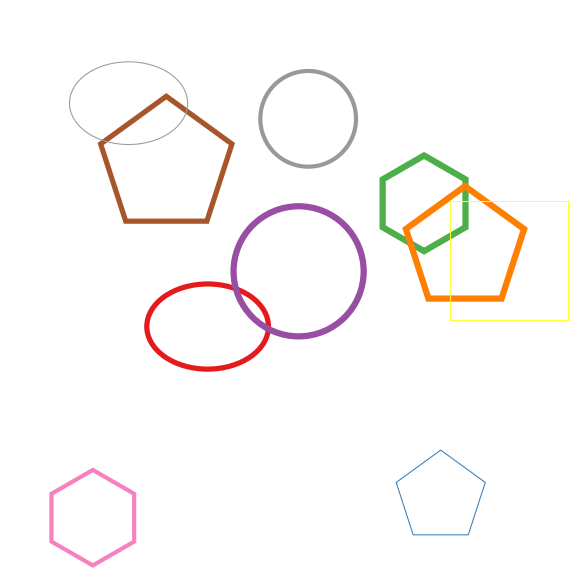[{"shape": "oval", "thickness": 2.5, "radius": 0.53, "center": [0.36, 0.434]}, {"shape": "pentagon", "thickness": 0.5, "radius": 0.41, "center": [0.763, 0.139]}, {"shape": "hexagon", "thickness": 3, "radius": 0.41, "center": [0.734, 0.647]}, {"shape": "circle", "thickness": 3, "radius": 0.56, "center": [0.517, 0.529]}, {"shape": "pentagon", "thickness": 3, "radius": 0.54, "center": [0.805, 0.569]}, {"shape": "square", "thickness": 0.5, "radius": 0.51, "center": [0.881, 0.548]}, {"shape": "pentagon", "thickness": 2.5, "radius": 0.6, "center": [0.288, 0.713]}, {"shape": "hexagon", "thickness": 2, "radius": 0.41, "center": [0.161, 0.103]}, {"shape": "oval", "thickness": 0.5, "radius": 0.51, "center": [0.223, 0.82]}, {"shape": "circle", "thickness": 2, "radius": 0.41, "center": [0.534, 0.793]}]